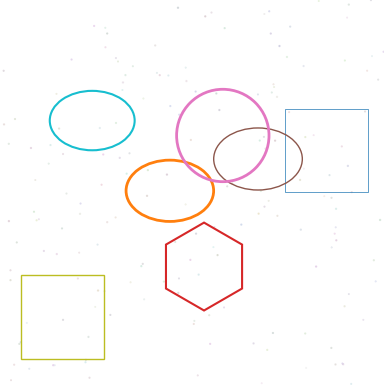[{"shape": "square", "thickness": 0.5, "radius": 0.54, "center": [0.848, 0.608]}, {"shape": "oval", "thickness": 2, "radius": 0.57, "center": [0.441, 0.504]}, {"shape": "hexagon", "thickness": 1.5, "radius": 0.57, "center": [0.53, 0.308]}, {"shape": "oval", "thickness": 1, "radius": 0.58, "center": [0.67, 0.587]}, {"shape": "circle", "thickness": 2, "radius": 0.6, "center": [0.579, 0.648]}, {"shape": "square", "thickness": 1, "radius": 0.54, "center": [0.162, 0.177]}, {"shape": "oval", "thickness": 1.5, "radius": 0.55, "center": [0.239, 0.687]}]